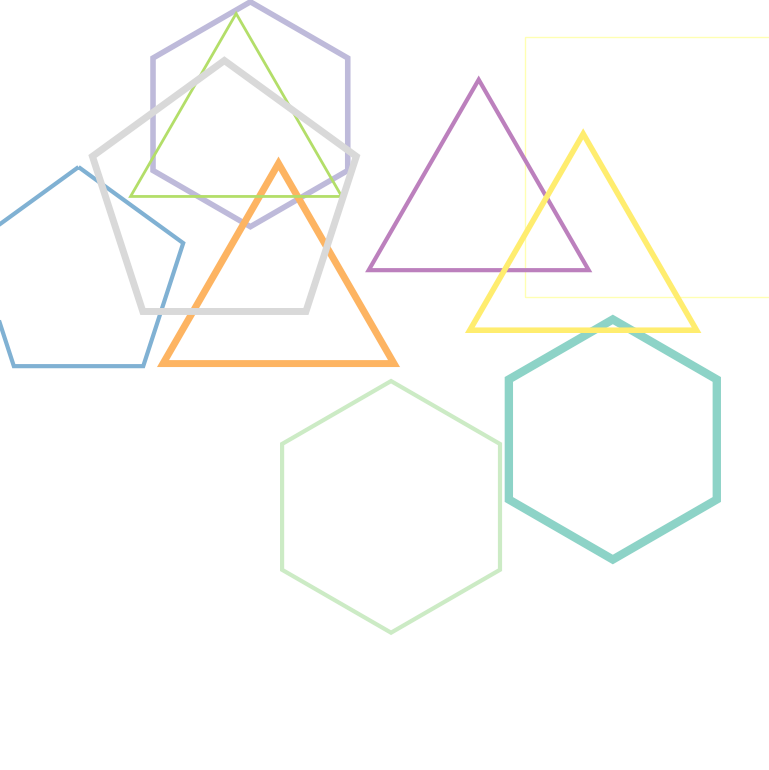[{"shape": "hexagon", "thickness": 3, "radius": 0.78, "center": [0.796, 0.429]}, {"shape": "square", "thickness": 0.5, "radius": 0.84, "center": [0.85, 0.783]}, {"shape": "hexagon", "thickness": 2, "radius": 0.73, "center": [0.325, 0.852]}, {"shape": "pentagon", "thickness": 1.5, "radius": 0.71, "center": [0.102, 0.64]}, {"shape": "triangle", "thickness": 2.5, "radius": 0.87, "center": [0.362, 0.614]}, {"shape": "triangle", "thickness": 1, "radius": 0.79, "center": [0.307, 0.824]}, {"shape": "pentagon", "thickness": 2.5, "radius": 0.9, "center": [0.291, 0.741]}, {"shape": "triangle", "thickness": 1.5, "radius": 0.82, "center": [0.622, 0.732]}, {"shape": "hexagon", "thickness": 1.5, "radius": 0.82, "center": [0.508, 0.342]}, {"shape": "triangle", "thickness": 2, "radius": 0.85, "center": [0.757, 0.656]}]